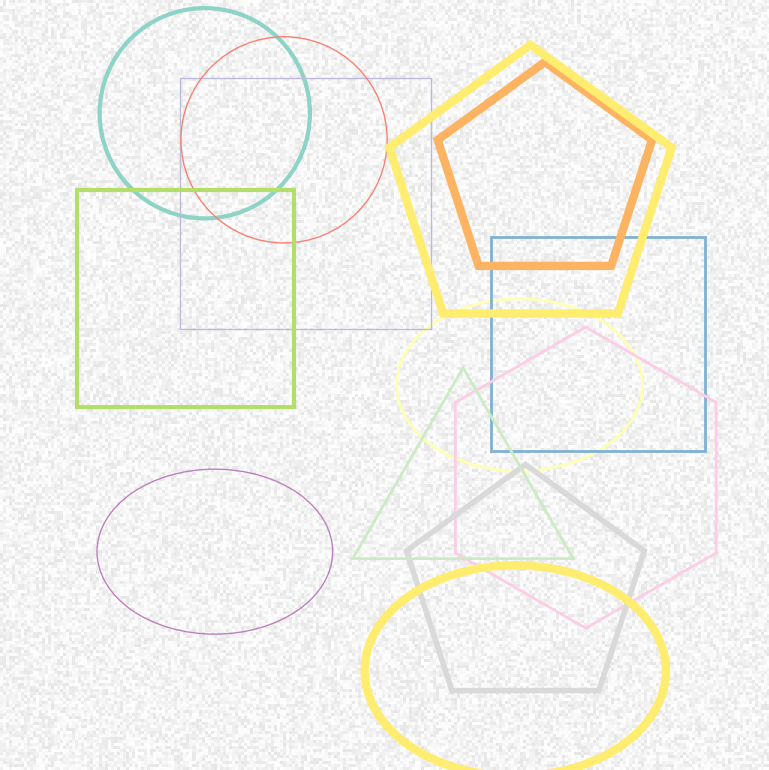[{"shape": "circle", "thickness": 1.5, "radius": 0.68, "center": [0.266, 0.853]}, {"shape": "oval", "thickness": 1, "radius": 0.8, "center": [0.675, 0.5]}, {"shape": "square", "thickness": 0.5, "radius": 0.81, "center": [0.397, 0.736]}, {"shape": "circle", "thickness": 0.5, "radius": 0.67, "center": [0.369, 0.818]}, {"shape": "square", "thickness": 1, "radius": 0.69, "center": [0.776, 0.553]}, {"shape": "pentagon", "thickness": 3, "radius": 0.73, "center": [0.708, 0.773]}, {"shape": "square", "thickness": 1.5, "radius": 0.7, "center": [0.242, 0.612]}, {"shape": "hexagon", "thickness": 1, "radius": 0.98, "center": [0.761, 0.38]}, {"shape": "pentagon", "thickness": 2, "radius": 0.81, "center": [0.682, 0.234]}, {"shape": "oval", "thickness": 0.5, "radius": 0.77, "center": [0.279, 0.284]}, {"shape": "triangle", "thickness": 1, "radius": 0.83, "center": [0.601, 0.357]}, {"shape": "pentagon", "thickness": 3, "radius": 0.96, "center": [0.689, 0.749]}, {"shape": "oval", "thickness": 3, "radius": 0.98, "center": [0.669, 0.129]}]